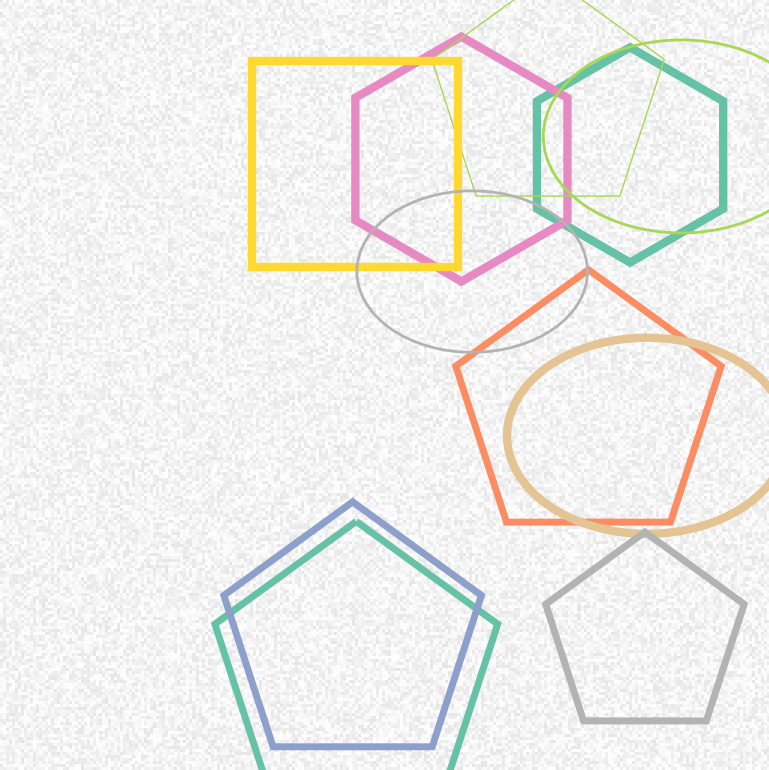[{"shape": "pentagon", "thickness": 2.5, "radius": 0.97, "center": [0.463, 0.13]}, {"shape": "hexagon", "thickness": 3, "radius": 0.7, "center": [0.818, 0.799]}, {"shape": "pentagon", "thickness": 2.5, "radius": 0.91, "center": [0.764, 0.468]}, {"shape": "pentagon", "thickness": 2.5, "radius": 0.88, "center": [0.458, 0.172]}, {"shape": "hexagon", "thickness": 3, "radius": 0.8, "center": [0.599, 0.793]}, {"shape": "oval", "thickness": 1, "radius": 0.9, "center": [0.885, 0.823]}, {"shape": "pentagon", "thickness": 0.5, "radius": 0.79, "center": [0.712, 0.874]}, {"shape": "square", "thickness": 3, "radius": 0.67, "center": [0.461, 0.787]}, {"shape": "oval", "thickness": 3, "radius": 0.91, "center": [0.84, 0.434]}, {"shape": "oval", "thickness": 1, "radius": 0.75, "center": [0.613, 0.647]}, {"shape": "pentagon", "thickness": 2.5, "radius": 0.68, "center": [0.838, 0.173]}]